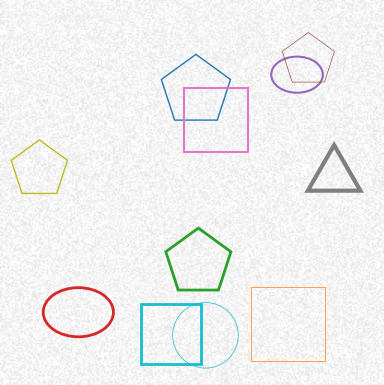[{"shape": "pentagon", "thickness": 1, "radius": 0.47, "center": [0.509, 0.764]}, {"shape": "square", "thickness": 0.5, "radius": 0.48, "center": [0.747, 0.158]}, {"shape": "pentagon", "thickness": 2, "radius": 0.44, "center": [0.515, 0.319]}, {"shape": "oval", "thickness": 2, "radius": 0.46, "center": [0.203, 0.189]}, {"shape": "oval", "thickness": 1.5, "radius": 0.33, "center": [0.772, 0.806]}, {"shape": "pentagon", "thickness": 0.5, "radius": 0.36, "center": [0.801, 0.844]}, {"shape": "square", "thickness": 1.5, "radius": 0.41, "center": [0.561, 0.688]}, {"shape": "triangle", "thickness": 3, "radius": 0.39, "center": [0.868, 0.544]}, {"shape": "pentagon", "thickness": 1, "radius": 0.38, "center": [0.102, 0.56]}, {"shape": "circle", "thickness": 0.5, "radius": 0.43, "center": [0.534, 0.129]}, {"shape": "square", "thickness": 2, "radius": 0.39, "center": [0.445, 0.132]}]